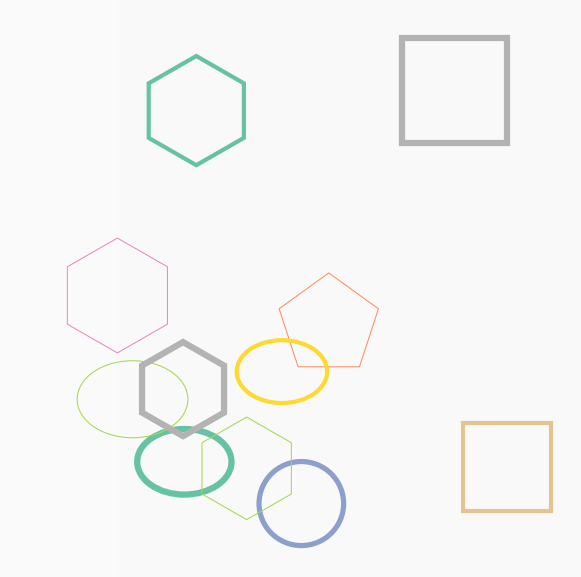[{"shape": "hexagon", "thickness": 2, "radius": 0.47, "center": [0.338, 0.808]}, {"shape": "oval", "thickness": 3, "radius": 0.41, "center": [0.317, 0.199]}, {"shape": "pentagon", "thickness": 0.5, "radius": 0.45, "center": [0.566, 0.437]}, {"shape": "circle", "thickness": 2.5, "radius": 0.36, "center": [0.518, 0.127]}, {"shape": "hexagon", "thickness": 0.5, "radius": 0.5, "center": [0.202, 0.487]}, {"shape": "hexagon", "thickness": 0.5, "radius": 0.44, "center": [0.424, 0.188]}, {"shape": "oval", "thickness": 0.5, "radius": 0.48, "center": [0.228, 0.308]}, {"shape": "oval", "thickness": 2, "radius": 0.39, "center": [0.485, 0.356]}, {"shape": "square", "thickness": 2, "radius": 0.38, "center": [0.872, 0.19]}, {"shape": "square", "thickness": 3, "radius": 0.45, "center": [0.781, 0.842]}, {"shape": "hexagon", "thickness": 3, "radius": 0.41, "center": [0.315, 0.325]}]